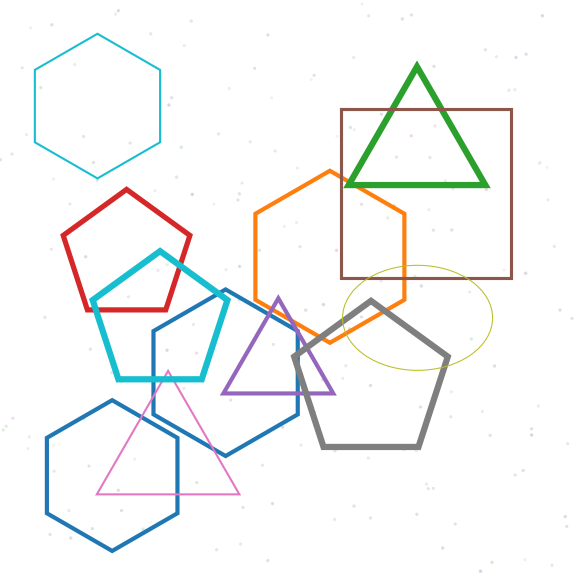[{"shape": "hexagon", "thickness": 2, "radius": 0.72, "center": [0.391, 0.354]}, {"shape": "hexagon", "thickness": 2, "radius": 0.65, "center": [0.194, 0.176]}, {"shape": "hexagon", "thickness": 2, "radius": 0.74, "center": [0.571, 0.555]}, {"shape": "triangle", "thickness": 3, "radius": 0.68, "center": [0.722, 0.747]}, {"shape": "pentagon", "thickness": 2.5, "radius": 0.58, "center": [0.219, 0.556]}, {"shape": "triangle", "thickness": 2, "radius": 0.55, "center": [0.482, 0.373]}, {"shape": "square", "thickness": 1.5, "radius": 0.73, "center": [0.738, 0.664]}, {"shape": "triangle", "thickness": 1, "radius": 0.71, "center": [0.291, 0.214]}, {"shape": "pentagon", "thickness": 3, "radius": 0.7, "center": [0.642, 0.338]}, {"shape": "oval", "thickness": 0.5, "radius": 0.65, "center": [0.723, 0.449]}, {"shape": "hexagon", "thickness": 1, "radius": 0.63, "center": [0.169, 0.815]}, {"shape": "pentagon", "thickness": 3, "radius": 0.61, "center": [0.277, 0.442]}]